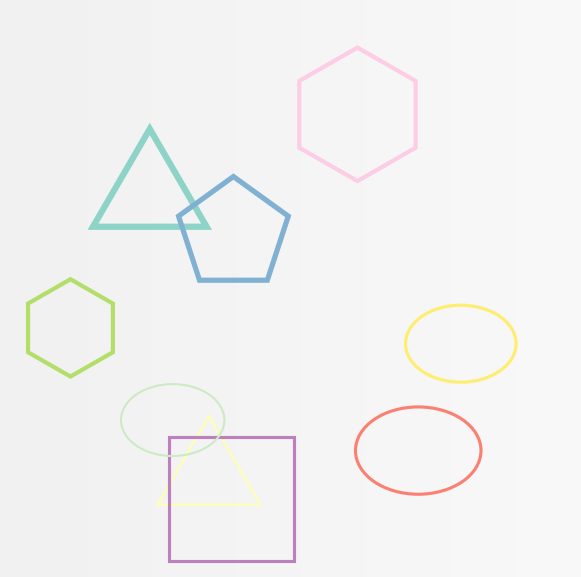[{"shape": "triangle", "thickness": 3, "radius": 0.56, "center": [0.258, 0.663]}, {"shape": "triangle", "thickness": 1, "radius": 0.51, "center": [0.36, 0.176]}, {"shape": "oval", "thickness": 1.5, "radius": 0.54, "center": [0.72, 0.219]}, {"shape": "pentagon", "thickness": 2.5, "radius": 0.5, "center": [0.402, 0.594]}, {"shape": "hexagon", "thickness": 2, "radius": 0.42, "center": [0.121, 0.431]}, {"shape": "hexagon", "thickness": 2, "radius": 0.58, "center": [0.615, 0.801]}, {"shape": "square", "thickness": 1.5, "radius": 0.54, "center": [0.399, 0.135]}, {"shape": "oval", "thickness": 1, "radius": 0.44, "center": [0.297, 0.272]}, {"shape": "oval", "thickness": 1.5, "radius": 0.48, "center": [0.793, 0.404]}]